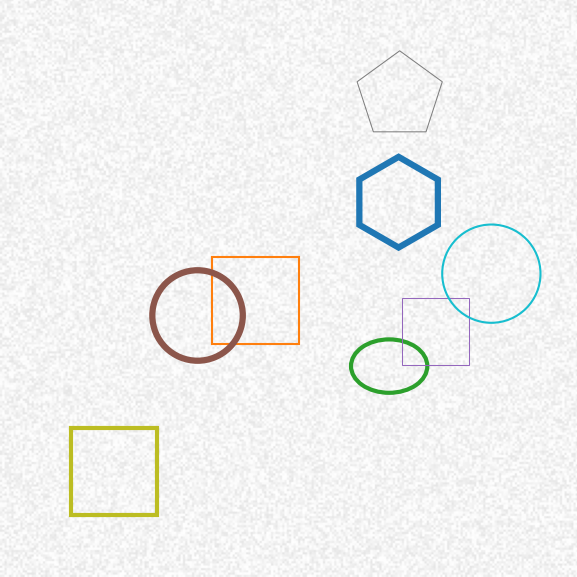[{"shape": "hexagon", "thickness": 3, "radius": 0.39, "center": [0.69, 0.649]}, {"shape": "square", "thickness": 1, "radius": 0.38, "center": [0.443, 0.479]}, {"shape": "oval", "thickness": 2, "radius": 0.33, "center": [0.674, 0.365]}, {"shape": "square", "thickness": 0.5, "radius": 0.29, "center": [0.754, 0.425]}, {"shape": "circle", "thickness": 3, "radius": 0.39, "center": [0.342, 0.453]}, {"shape": "pentagon", "thickness": 0.5, "radius": 0.39, "center": [0.692, 0.834]}, {"shape": "square", "thickness": 2, "radius": 0.38, "center": [0.198, 0.183]}, {"shape": "circle", "thickness": 1, "radius": 0.43, "center": [0.851, 0.525]}]